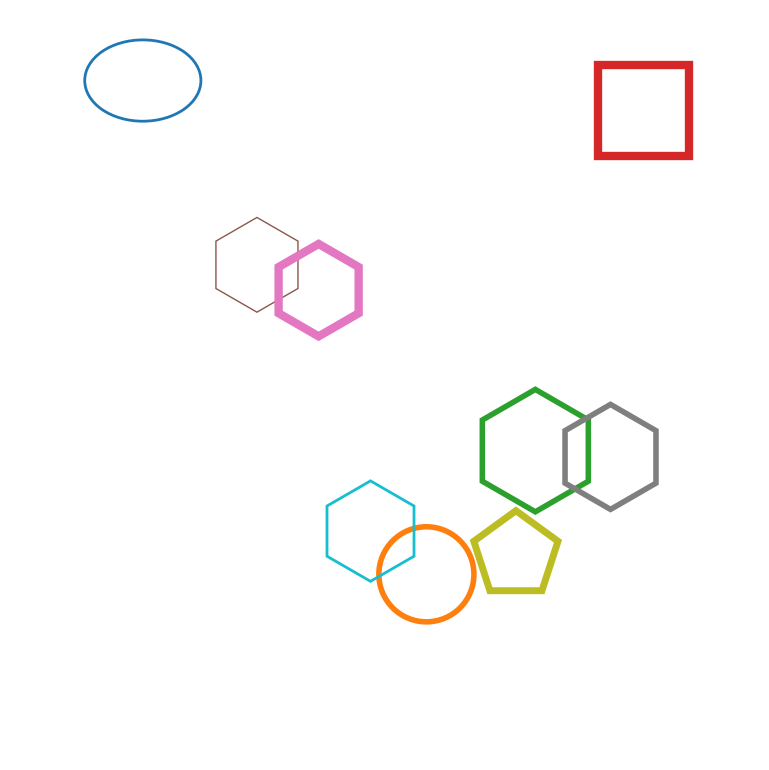[{"shape": "oval", "thickness": 1, "radius": 0.38, "center": [0.185, 0.895]}, {"shape": "circle", "thickness": 2, "radius": 0.31, "center": [0.554, 0.254]}, {"shape": "hexagon", "thickness": 2, "radius": 0.4, "center": [0.695, 0.415]}, {"shape": "square", "thickness": 3, "radius": 0.29, "center": [0.836, 0.857]}, {"shape": "hexagon", "thickness": 0.5, "radius": 0.31, "center": [0.334, 0.656]}, {"shape": "hexagon", "thickness": 3, "radius": 0.3, "center": [0.414, 0.623]}, {"shape": "hexagon", "thickness": 2, "radius": 0.34, "center": [0.793, 0.407]}, {"shape": "pentagon", "thickness": 2.5, "radius": 0.29, "center": [0.67, 0.279]}, {"shape": "hexagon", "thickness": 1, "radius": 0.33, "center": [0.481, 0.31]}]